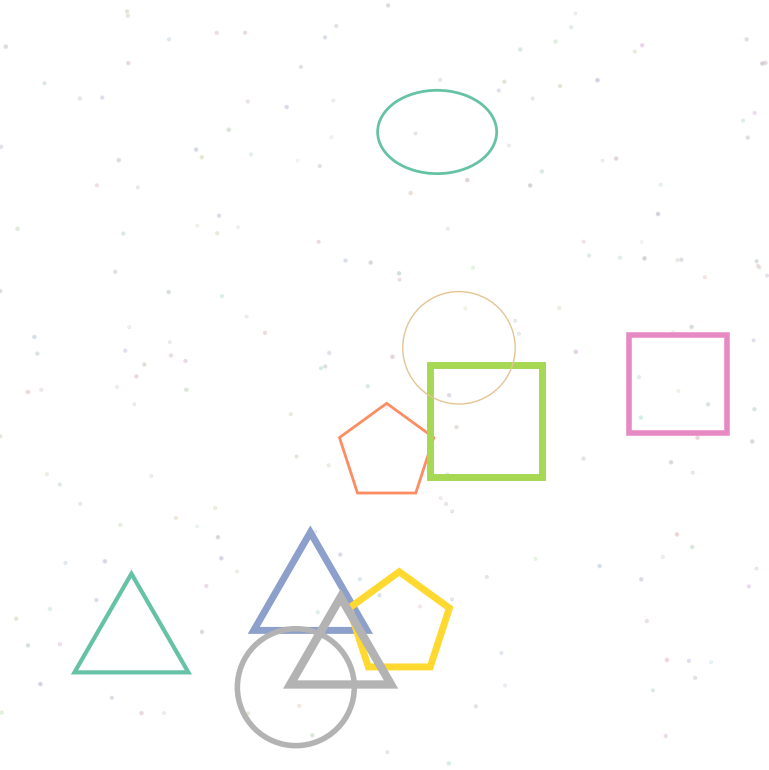[{"shape": "triangle", "thickness": 1.5, "radius": 0.43, "center": [0.171, 0.169]}, {"shape": "oval", "thickness": 1, "radius": 0.39, "center": [0.568, 0.829]}, {"shape": "pentagon", "thickness": 1, "radius": 0.32, "center": [0.502, 0.412]}, {"shape": "triangle", "thickness": 2.5, "radius": 0.42, "center": [0.403, 0.224]}, {"shape": "square", "thickness": 2, "radius": 0.32, "center": [0.88, 0.501]}, {"shape": "square", "thickness": 2.5, "radius": 0.36, "center": [0.631, 0.453]}, {"shape": "pentagon", "thickness": 2.5, "radius": 0.34, "center": [0.519, 0.189]}, {"shape": "circle", "thickness": 0.5, "radius": 0.37, "center": [0.596, 0.548]}, {"shape": "circle", "thickness": 2, "radius": 0.38, "center": [0.384, 0.108]}, {"shape": "triangle", "thickness": 3, "radius": 0.38, "center": [0.442, 0.149]}]